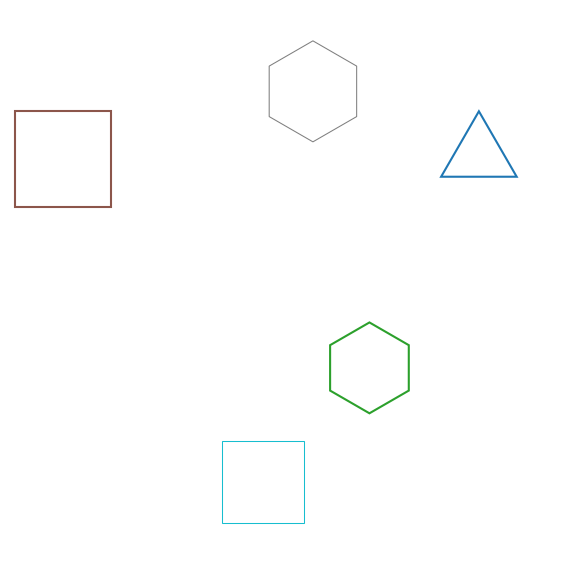[{"shape": "triangle", "thickness": 1, "radius": 0.38, "center": [0.829, 0.731]}, {"shape": "hexagon", "thickness": 1, "radius": 0.39, "center": [0.64, 0.362]}, {"shape": "square", "thickness": 1, "radius": 0.41, "center": [0.108, 0.724]}, {"shape": "hexagon", "thickness": 0.5, "radius": 0.44, "center": [0.542, 0.841]}, {"shape": "square", "thickness": 0.5, "radius": 0.35, "center": [0.455, 0.164]}]